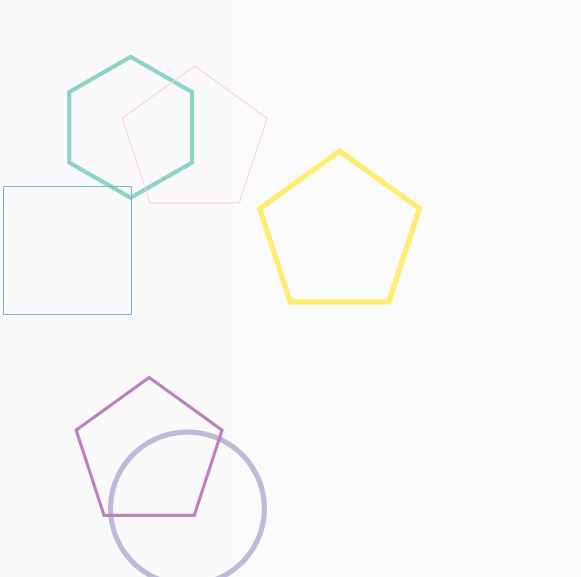[{"shape": "hexagon", "thickness": 2, "radius": 0.61, "center": [0.225, 0.779]}, {"shape": "circle", "thickness": 2.5, "radius": 0.66, "center": [0.323, 0.119]}, {"shape": "square", "thickness": 0.5, "radius": 0.55, "center": [0.115, 0.566]}, {"shape": "pentagon", "thickness": 0.5, "radius": 0.65, "center": [0.335, 0.754]}, {"shape": "pentagon", "thickness": 1.5, "radius": 0.66, "center": [0.257, 0.213]}, {"shape": "pentagon", "thickness": 2.5, "radius": 0.72, "center": [0.584, 0.593]}]